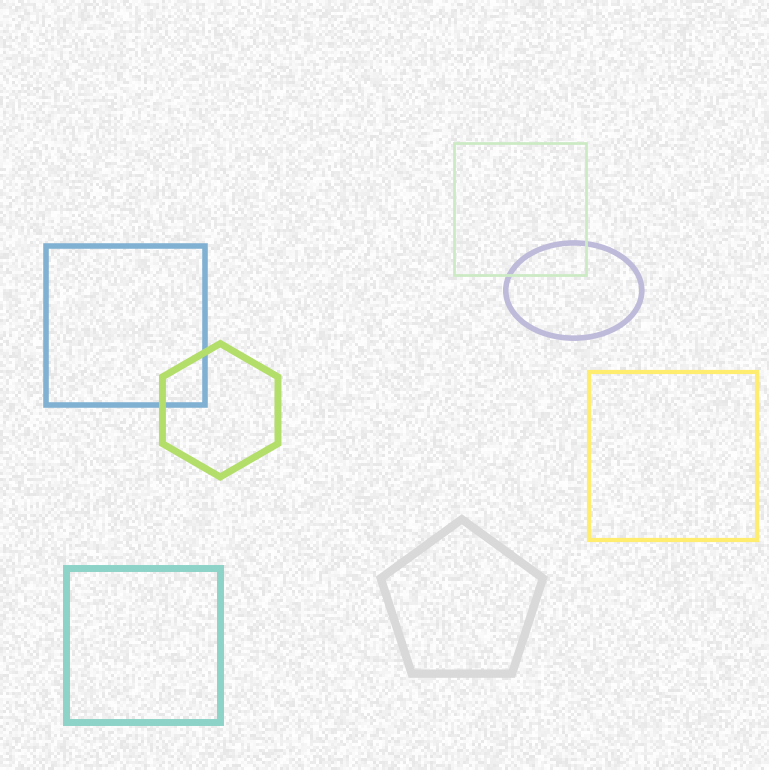[{"shape": "square", "thickness": 2.5, "radius": 0.5, "center": [0.186, 0.162]}, {"shape": "oval", "thickness": 2, "radius": 0.44, "center": [0.745, 0.623]}, {"shape": "square", "thickness": 2, "radius": 0.52, "center": [0.163, 0.577]}, {"shape": "hexagon", "thickness": 2.5, "radius": 0.43, "center": [0.286, 0.467]}, {"shape": "pentagon", "thickness": 3, "radius": 0.55, "center": [0.6, 0.215]}, {"shape": "square", "thickness": 1, "radius": 0.43, "center": [0.675, 0.729]}, {"shape": "square", "thickness": 1.5, "radius": 0.55, "center": [0.874, 0.408]}]